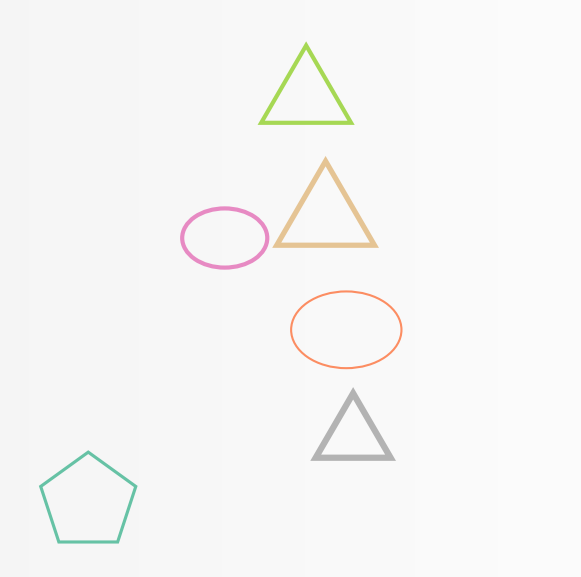[{"shape": "pentagon", "thickness": 1.5, "radius": 0.43, "center": [0.152, 0.13]}, {"shape": "oval", "thickness": 1, "radius": 0.47, "center": [0.596, 0.428]}, {"shape": "oval", "thickness": 2, "radius": 0.37, "center": [0.387, 0.587]}, {"shape": "triangle", "thickness": 2, "radius": 0.45, "center": [0.527, 0.831]}, {"shape": "triangle", "thickness": 2.5, "radius": 0.49, "center": [0.56, 0.623]}, {"shape": "triangle", "thickness": 3, "radius": 0.37, "center": [0.608, 0.244]}]